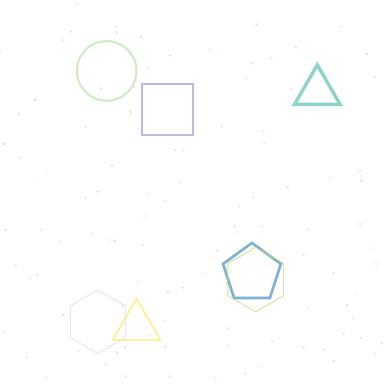[{"shape": "triangle", "thickness": 2.5, "radius": 0.34, "center": [0.824, 0.763]}, {"shape": "square", "thickness": 1.5, "radius": 0.34, "center": [0.435, 0.716]}, {"shape": "pentagon", "thickness": 2, "radius": 0.4, "center": [0.654, 0.29]}, {"shape": "hexagon", "thickness": 0.5, "radius": 0.42, "center": [0.664, 0.274]}, {"shape": "hexagon", "thickness": 0.5, "radius": 0.41, "center": [0.254, 0.164]}, {"shape": "circle", "thickness": 1.5, "radius": 0.39, "center": [0.277, 0.816]}, {"shape": "triangle", "thickness": 1, "radius": 0.36, "center": [0.355, 0.153]}]